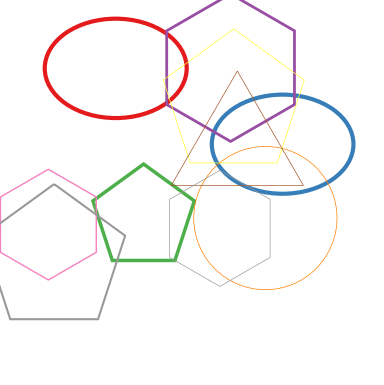[{"shape": "oval", "thickness": 3, "radius": 0.92, "center": [0.301, 0.822]}, {"shape": "oval", "thickness": 3, "radius": 0.92, "center": [0.734, 0.625]}, {"shape": "pentagon", "thickness": 2.5, "radius": 0.69, "center": [0.373, 0.435]}, {"shape": "hexagon", "thickness": 2, "radius": 0.96, "center": [0.599, 0.824]}, {"shape": "circle", "thickness": 0.5, "radius": 0.93, "center": [0.689, 0.434]}, {"shape": "pentagon", "thickness": 0.5, "radius": 0.96, "center": [0.607, 0.733]}, {"shape": "triangle", "thickness": 0.5, "radius": 0.99, "center": [0.616, 0.617]}, {"shape": "hexagon", "thickness": 1, "radius": 0.72, "center": [0.126, 0.417]}, {"shape": "hexagon", "thickness": 0.5, "radius": 0.75, "center": [0.571, 0.407]}, {"shape": "pentagon", "thickness": 1.5, "radius": 0.97, "center": [0.141, 0.328]}]